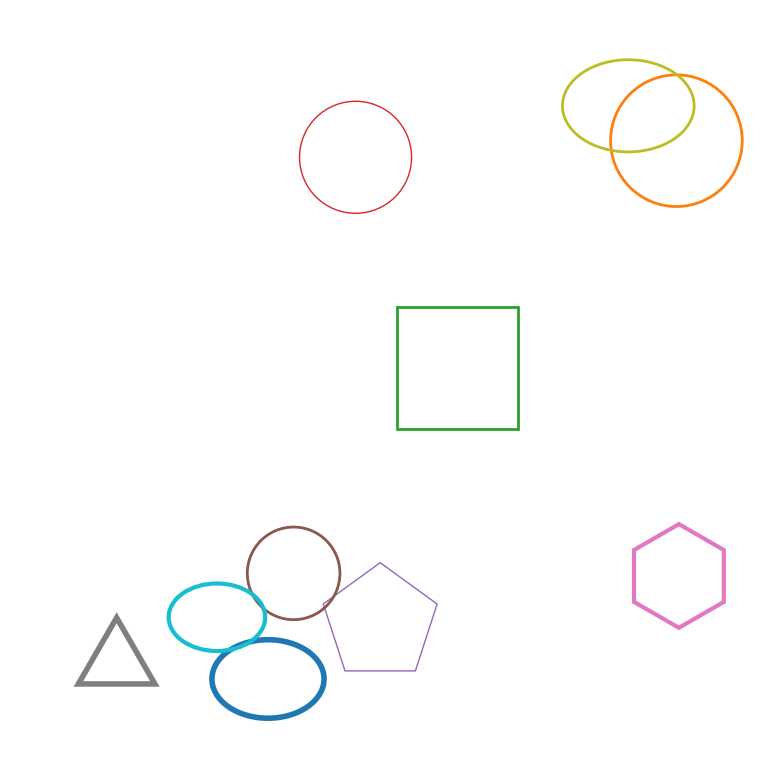[{"shape": "oval", "thickness": 2, "radius": 0.36, "center": [0.348, 0.118]}, {"shape": "circle", "thickness": 1, "radius": 0.43, "center": [0.878, 0.817]}, {"shape": "square", "thickness": 1, "radius": 0.39, "center": [0.594, 0.522]}, {"shape": "circle", "thickness": 0.5, "radius": 0.36, "center": [0.462, 0.796]}, {"shape": "pentagon", "thickness": 0.5, "radius": 0.39, "center": [0.494, 0.192]}, {"shape": "circle", "thickness": 1, "radius": 0.3, "center": [0.381, 0.255]}, {"shape": "hexagon", "thickness": 1.5, "radius": 0.34, "center": [0.882, 0.252]}, {"shape": "triangle", "thickness": 2, "radius": 0.29, "center": [0.151, 0.14]}, {"shape": "oval", "thickness": 1, "radius": 0.43, "center": [0.816, 0.863]}, {"shape": "oval", "thickness": 1.5, "radius": 0.31, "center": [0.282, 0.198]}]